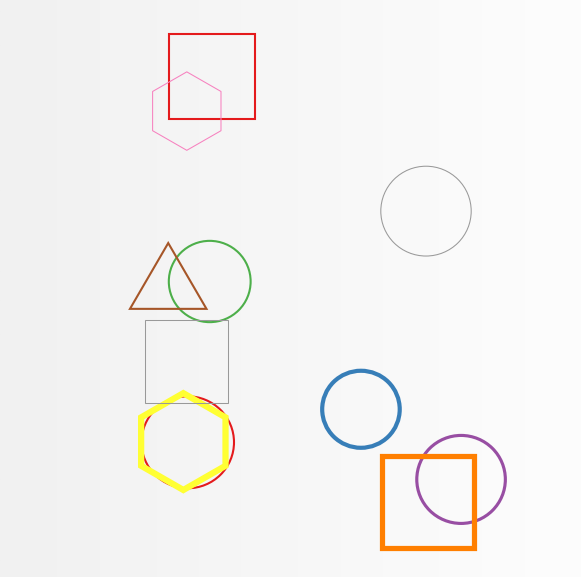[{"shape": "circle", "thickness": 1, "radius": 0.4, "center": [0.323, 0.233]}, {"shape": "square", "thickness": 1, "radius": 0.37, "center": [0.365, 0.867]}, {"shape": "circle", "thickness": 2, "radius": 0.33, "center": [0.621, 0.29]}, {"shape": "circle", "thickness": 1, "radius": 0.35, "center": [0.361, 0.512]}, {"shape": "circle", "thickness": 1.5, "radius": 0.38, "center": [0.793, 0.169]}, {"shape": "square", "thickness": 2.5, "radius": 0.4, "center": [0.736, 0.131]}, {"shape": "hexagon", "thickness": 3, "radius": 0.42, "center": [0.315, 0.234]}, {"shape": "triangle", "thickness": 1, "radius": 0.38, "center": [0.289, 0.502]}, {"shape": "hexagon", "thickness": 0.5, "radius": 0.34, "center": [0.321, 0.807]}, {"shape": "square", "thickness": 0.5, "radius": 0.36, "center": [0.321, 0.373]}, {"shape": "circle", "thickness": 0.5, "radius": 0.39, "center": [0.733, 0.634]}]